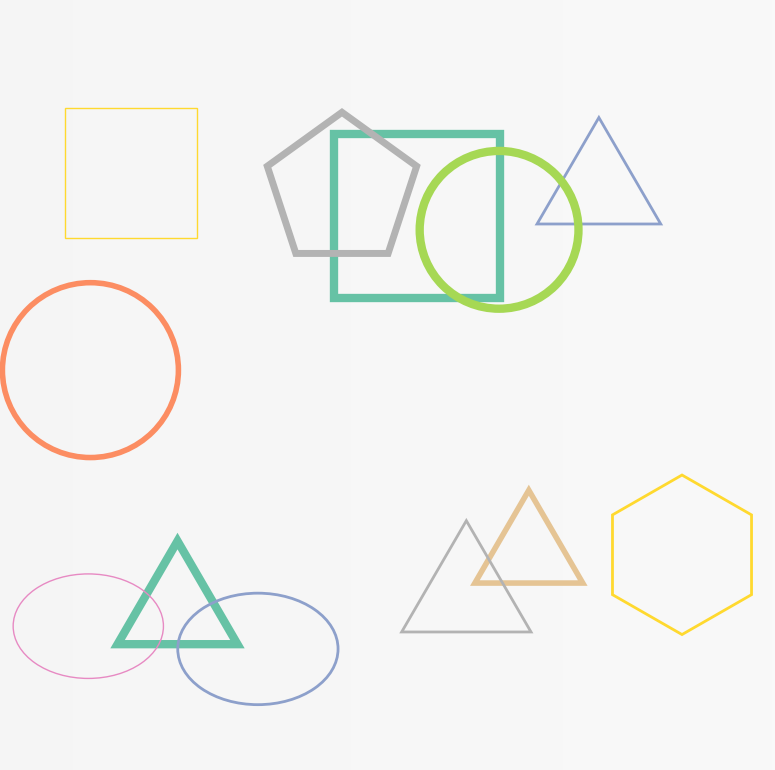[{"shape": "square", "thickness": 3, "radius": 0.53, "center": [0.538, 0.719]}, {"shape": "triangle", "thickness": 3, "radius": 0.45, "center": [0.229, 0.208]}, {"shape": "circle", "thickness": 2, "radius": 0.57, "center": [0.117, 0.519]}, {"shape": "triangle", "thickness": 1, "radius": 0.46, "center": [0.773, 0.755]}, {"shape": "oval", "thickness": 1, "radius": 0.52, "center": [0.333, 0.157]}, {"shape": "oval", "thickness": 0.5, "radius": 0.48, "center": [0.114, 0.187]}, {"shape": "circle", "thickness": 3, "radius": 0.51, "center": [0.644, 0.702]}, {"shape": "hexagon", "thickness": 1, "radius": 0.52, "center": [0.88, 0.279]}, {"shape": "square", "thickness": 0.5, "radius": 0.42, "center": [0.169, 0.775]}, {"shape": "triangle", "thickness": 2, "radius": 0.4, "center": [0.682, 0.283]}, {"shape": "triangle", "thickness": 1, "radius": 0.48, "center": [0.602, 0.227]}, {"shape": "pentagon", "thickness": 2.5, "radius": 0.51, "center": [0.441, 0.753]}]